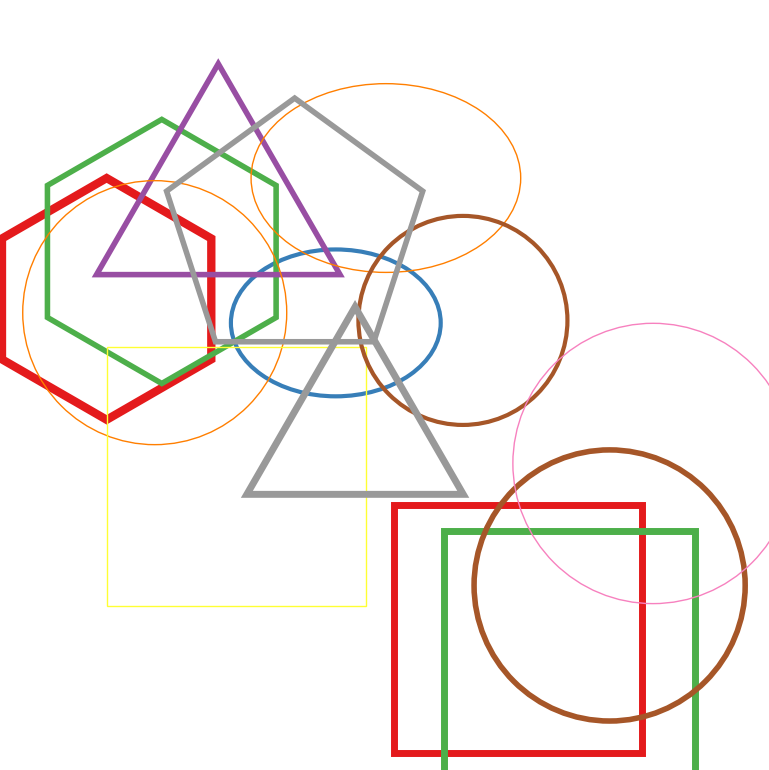[{"shape": "hexagon", "thickness": 3, "radius": 0.78, "center": [0.139, 0.612]}, {"shape": "square", "thickness": 2.5, "radius": 0.81, "center": [0.672, 0.183]}, {"shape": "oval", "thickness": 1.5, "radius": 0.68, "center": [0.436, 0.581]}, {"shape": "hexagon", "thickness": 2, "radius": 0.86, "center": [0.21, 0.673]}, {"shape": "square", "thickness": 2.5, "radius": 0.81, "center": [0.74, 0.148]}, {"shape": "triangle", "thickness": 2, "radius": 0.91, "center": [0.283, 0.735]}, {"shape": "oval", "thickness": 0.5, "radius": 0.88, "center": [0.501, 0.769]}, {"shape": "circle", "thickness": 0.5, "radius": 0.86, "center": [0.201, 0.594]}, {"shape": "square", "thickness": 0.5, "radius": 0.84, "center": [0.307, 0.381]}, {"shape": "circle", "thickness": 2, "radius": 0.88, "center": [0.792, 0.24]}, {"shape": "circle", "thickness": 1.5, "radius": 0.68, "center": [0.601, 0.584]}, {"shape": "circle", "thickness": 0.5, "radius": 0.91, "center": [0.848, 0.398]}, {"shape": "triangle", "thickness": 2.5, "radius": 0.81, "center": [0.461, 0.439]}, {"shape": "pentagon", "thickness": 2, "radius": 0.87, "center": [0.383, 0.698]}]